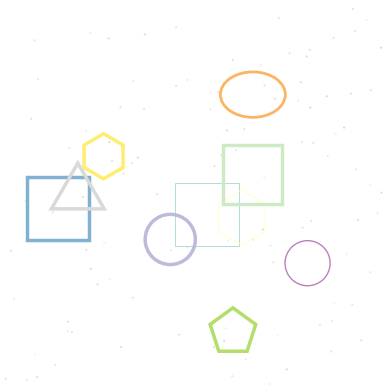[{"shape": "square", "thickness": 0.5, "radius": 0.41, "center": [0.537, 0.443]}, {"shape": "hexagon", "thickness": 0.5, "radius": 0.36, "center": [0.628, 0.435]}, {"shape": "circle", "thickness": 2.5, "radius": 0.33, "center": [0.442, 0.378]}, {"shape": "square", "thickness": 2.5, "radius": 0.41, "center": [0.151, 0.458]}, {"shape": "oval", "thickness": 2, "radius": 0.42, "center": [0.657, 0.754]}, {"shape": "pentagon", "thickness": 2.5, "radius": 0.31, "center": [0.605, 0.138]}, {"shape": "triangle", "thickness": 2.5, "radius": 0.4, "center": [0.202, 0.497]}, {"shape": "circle", "thickness": 1, "radius": 0.29, "center": [0.799, 0.316]}, {"shape": "square", "thickness": 2.5, "radius": 0.38, "center": [0.656, 0.548]}, {"shape": "hexagon", "thickness": 2.5, "radius": 0.29, "center": [0.269, 0.594]}]